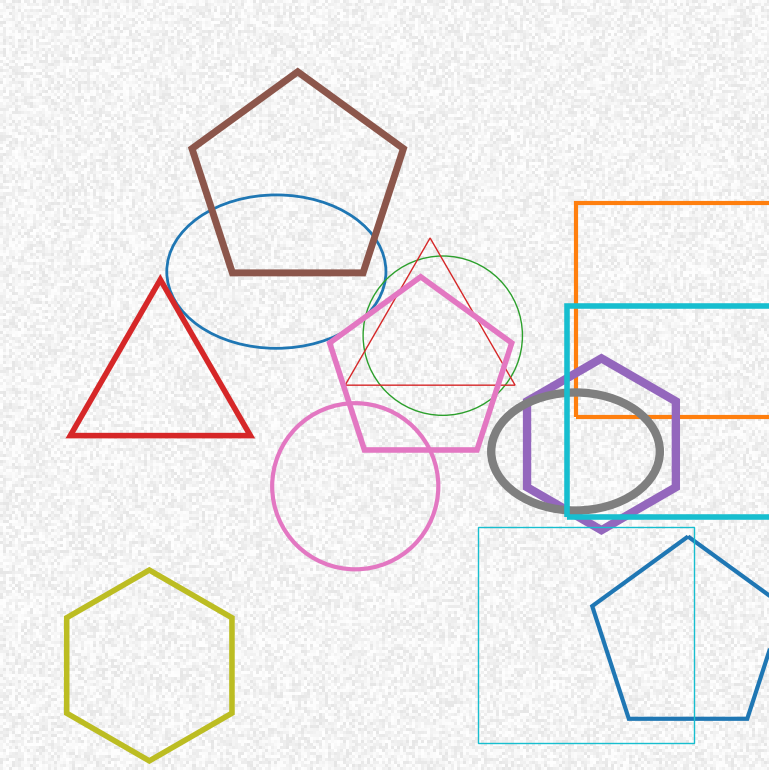[{"shape": "oval", "thickness": 1, "radius": 0.71, "center": [0.359, 0.647]}, {"shape": "pentagon", "thickness": 1.5, "radius": 0.65, "center": [0.894, 0.172]}, {"shape": "square", "thickness": 1.5, "radius": 0.7, "center": [0.887, 0.598]}, {"shape": "circle", "thickness": 0.5, "radius": 0.52, "center": [0.575, 0.564]}, {"shape": "triangle", "thickness": 0.5, "radius": 0.64, "center": [0.559, 0.563]}, {"shape": "triangle", "thickness": 2, "radius": 0.68, "center": [0.208, 0.502]}, {"shape": "hexagon", "thickness": 3, "radius": 0.56, "center": [0.781, 0.423]}, {"shape": "pentagon", "thickness": 2.5, "radius": 0.72, "center": [0.387, 0.762]}, {"shape": "circle", "thickness": 1.5, "radius": 0.54, "center": [0.461, 0.369]}, {"shape": "pentagon", "thickness": 2, "radius": 0.62, "center": [0.546, 0.516]}, {"shape": "oval", "thickness": 3, "radius": 0.55, "center": [0.747, 0.414]}, {"shape": "hexagon", "thickness": 2, "radius": 0.62, "center": [0.194, 0.136]}, {"shape": "square", "thickness": 0.5, "radius": 0.7, "center": [0.76, 0.176]}, {"shape": "square", "thickness": 2, "radius": 0.68, "center": [0.873, 0.465]}]